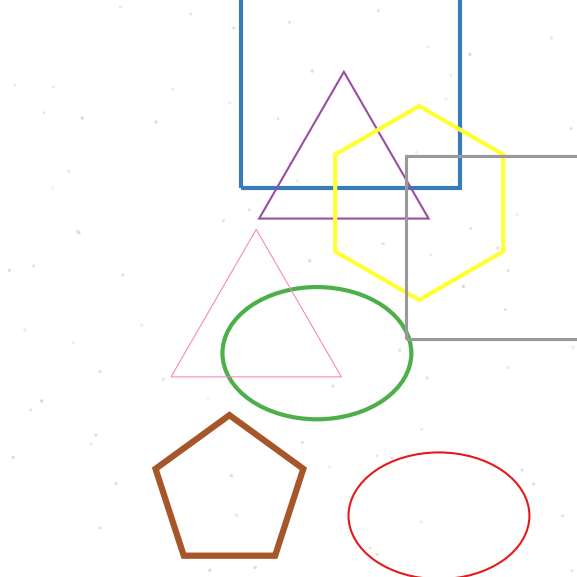[{"shape": "oval", "thickness": 1, "radius": 0.78, "center": [0.76, 0.106]}, {"shape": "square", "thickness": 2, "radius": 0.95, "center": [0.607, 0.864]}, {"shape": "oval", "thickness": 2, "radius": 0.82, "center": [0.549, 0.388]}, {"shape": "triangle", "thickness": 1, "radius": 0.85, "center": [0.595, 0.705]}, {"shape": "hexagon", "thickness": 2, "radius": 0.84, "center": [0.726, 0.648]}, {"shape": "pentagon", "thickness": 3, "radius": 0.67, "center": [0.397, 0.146]}, {"shape": "triangle", "thickness": 0.5, "radius": 0.85, "center": [0.444, 0.432]}, {"shape": "square", "thickness": 1.5, "radius": 0.79, "center": [0.861, 0.571]}]